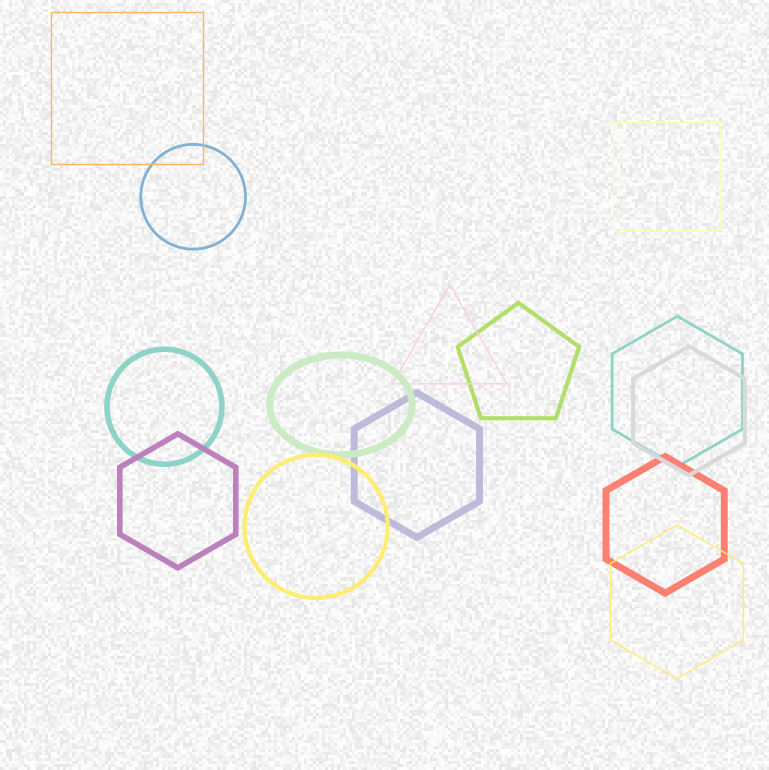[{"shape": "hexagon", "thickness": 1, "radius": 0.49, "center": [0.88, 0.492]}, {"shape": "circle", "thickness": 2, "radius": 0.37, "center": [0.214, 0.472]}, {"shape": "square", "thickness": 0.5, "radius": 0.35, "center": [0.866, 0.771]}, {"shape": "hexagon", "thickness": 2.5, "radius": 0.47, "center": [0.541, 0.396]}, {"shape": "hexagon", "thickness": 2.5, "radius": 0.44, "center": [0.864, 0.318]}, {"shape": "circle", "thickness": 1, "radius": 0.34, "center": [0.251, 0.744]}, {"shape": "square", "thickness": 0.5, "radius": 0.49, "center": [0.165, 0.886]}, {"shape": "pentagon", "thickness": 1.5, "radius": 0.41, "center": [0.673, 0.524]}, {"shape": "triangle", "thickness": 0.5, "radius": 0.43, "center": [0.584, 0.544]}, {"shape": "hexagon", "thickness": 1.5, "radius": 0.42, "center": [0.895, 0.466]}, {"shape": "hexagon", "thickness": 2, "radius": 0.43, "center": [0.231, 0.35]}, {"shape": "oval", "thickness": 2.5, "radius": 0.46, "center": [0.443, 0.474]}, {"shape": "hexagon", "thickness": 0.5, "radius": 0.5, "center": [0.879, 0.218]}, {"shape": "circle", "thickness": 1.5, "radius": 0.46, "center": [0.41, 0.316]}]